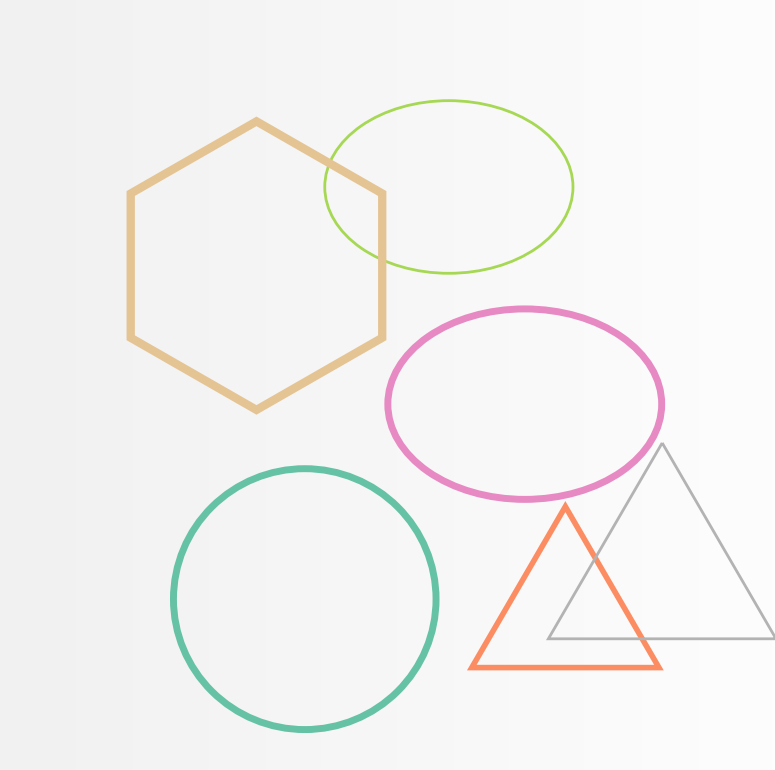[{"shape": "circle", "thickness": 2.5, "radius": 0.85, "center": [0.393, 0.222]}, {"shape": "triangle", "thickness": 2, "radius": 0.7, "center": [0.73, 0.203]}, {"shape": "oval", "thickness": 2.5, "radius": 0.88, "center": [0.677, 0.475]}, {"shape": "oval", "thickness": 1, "radius": 0.8, "center": [0.579, 0.757]}, {"shape": "hexagon", "thickness": 3, "radius": 0.94, "center": [0.331, 0.655]}, {"shape": "triangle", "thickness": 1, "radius": 0.85, "center": [0.854, 0.255]}]